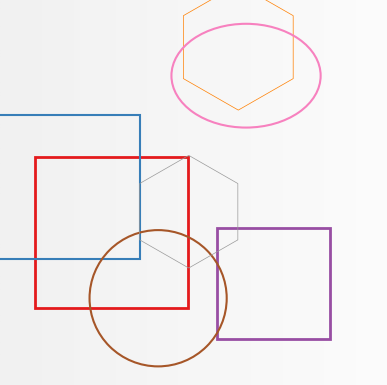[{"shape": "square", "thickness": 2, "radius": 0.99, "center": [0.287, 0.396]}, {"shape": "square", "thickness": 1.5, "radius": 0.93, "center": [0.175, 0.513]}, {"shape": "square", "thickness": 2, "radius": 0.72, "center": [0.706, 0.264]}, {"shape": "hexagon", "thickness": 0.5, "radius": 0.82, "center": [0.615, 0.878]}, {"shape": "circle", "thickness": 1.5, "radius": 0.88, "center": [0.408, 0.225]}, {"shape": "oval", "thickness": 1.5, "radius": 0.96, "center": [0.635, 0.803]}, {"shape": "hexagon", "thickness": 0.5, "radius": 0.73, "center": [0.487, 0.45]}]